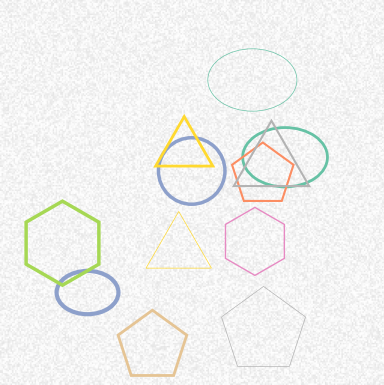[{"shape": "oval", "thickness": 2, "radius": 0.55, "center": [0.74, 0.592]}, {"shape": "oval", "thickness": 0.5, "radius": 0.58, "center": [0.656, 0.792]}, {"shape": "pentagon", "thickness": 1.5, "radius": 0.42, "center": [0.683, 0.546]}, {"shape": "oval", "thickness": 3, "radius": 0.4, "center": [0.227, 0.24]}, {"shape": "circle", "thickness": 2.5, "radius": 0.43, "center": [0.498, 0.556]}, {"shape": "hexagon", "thickness": 1, "radius": 0.44, "center": [0.662, 0.373]}, {"shape": "hexagon", "thickness": 2.5, "radius": 0.55, "center": [0.162, 0.368]}, {"shape": "triangle", "thickness": 2, "radius": 0.43, "center": [0.479, 0.611]}, {"shape": "triangle", "thickness": 0.5, "radius": 0.49, "center": [0.464, 0.353]}, {"shape": "pentagon", "thickness": 2, "radius": 0.47, "center": [0.396, 0.101]}, {"shape": "triangle", "thickness": 1.5, "radius": 0.57, "center": [0.705, 0.573]}, {"shape": "pentagon", "thickness": 0.5, "radius": 0.57, "center": [0.684, 0.141]}]